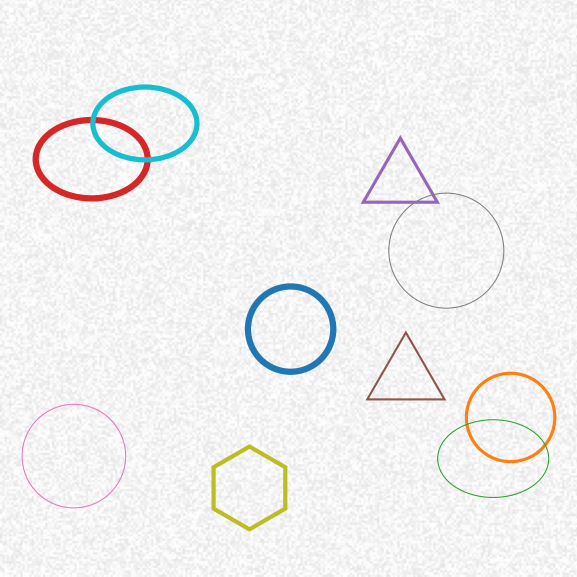[{"shape": "circle", "thickness": 3, "radius": 0.37, "center": [0.503, 0.429]}, {"shape": "circle", "thickness": 1.5, "radius": 0.38, "center": [0.884, 0.276]}, {"shape": "oval", "thickness": 0.5, "radius": 0.48, "center": [0.854, 0.205]}, {"shape": "oval", "thickness": 3, "radius": 0.48, "center": [0.159, 0.723]}, {"shape": "triangle", "thickness": 1.5, "radius": 0.37, "center": [0.693, 0.686]}, {"shape": "triangle", "thickness": 1, "radius": 0.39, "center": [0.703, 0.346]}, {"shape": "circle", "thickness": 0.5, "radius": 0.45, "center": [0.128, 0.209]}, {"shape": "circle", "thickness": 0.5, "radius": 0.5, "center": [0.773, 0.565]}, {"shape": "hexagon", "thickness": 2, "radius": 0.36, "center": [0.432, 0.154]}, {"shape": "oval", "thickness": 2.5, "radius": 0.45, "center": [0.251, 0.785]}]